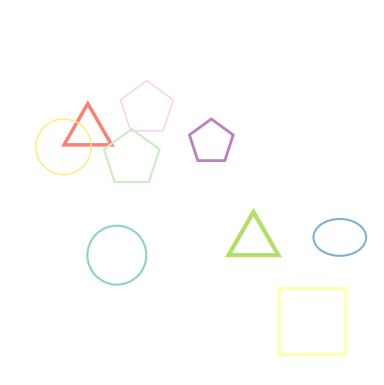[{"shape": "circle", "thickness": 1.5, "radius": 0.38, "center": [0.304, 0.337]}, {"shape": "square", "thickness": 2.5, "radius": 0.43, "center": [0.81, 0.166]}, {"shape": "triangle", "thickness": 2.5, "radius": 0.36, "center": [0.228, 0.659]}, {"shape": "oval", "thickness": 1.5, "radius": 0.34, "center": [0.883, 0.383]}, {"shape": "triangle", "thickness": 3, "radius": 0.37, "center": [0.658, 0.375]}, {"shape": "pentagon", "thickness": 1, "radius": 0.36, "center": [0.381, 0.718]}, {"shape": "pentagon", "thickness": 2, "radius": 0.3, "center": [0.549, 0.631]}, {"shape": "pentagon", "thickness": 1.5, "radius": 0.38, "center": [0.342, 0.589]}, {"shape": "circle", "thickness": 1, "radius": 0.36, "center": [0.165, 0.619]}]